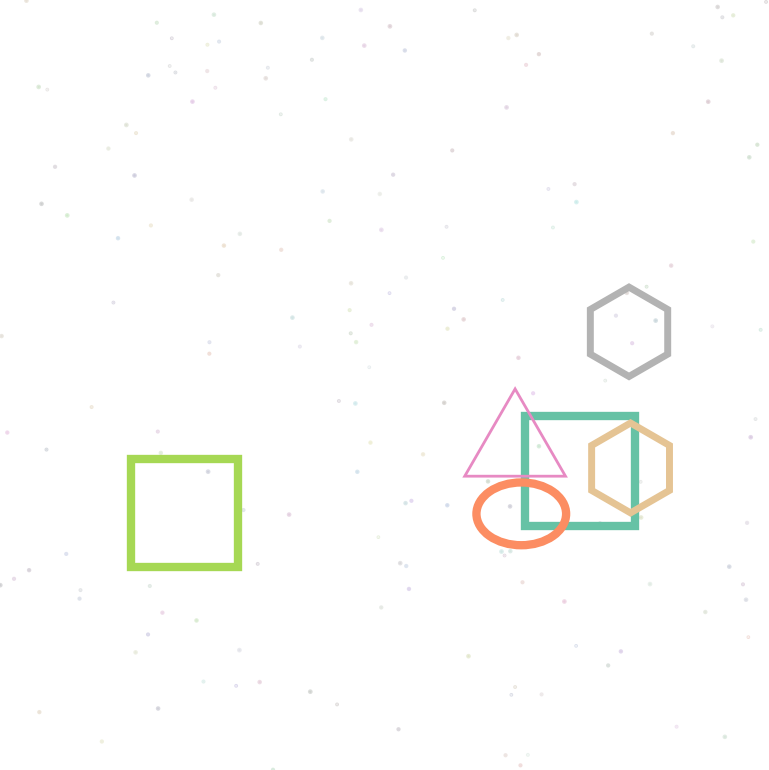[{"shape": "square", "thickness": 3, "radius": 0.36, "center": [0.753, 0.388]}, {"shape": "oval", "thickness": 3, "radius": 0.29, "center": [0.677, 0.333]}, {"shape": "triangle", "thickness": 1, "radius": 0.38, "center": [0.669, 0.419]}, {"shape": "square", "thickness": 3, "radius": 0.35, "center": [0.24, 0.334]}, {"shape": "hexagon", "thickness": 2.5, "radius": 0.29, "center": [0.819, 0.392]}, {"shape": "hexagon", "thickness": 2.5, "radius": 0.29, "center": [0.817, 0.569]}]